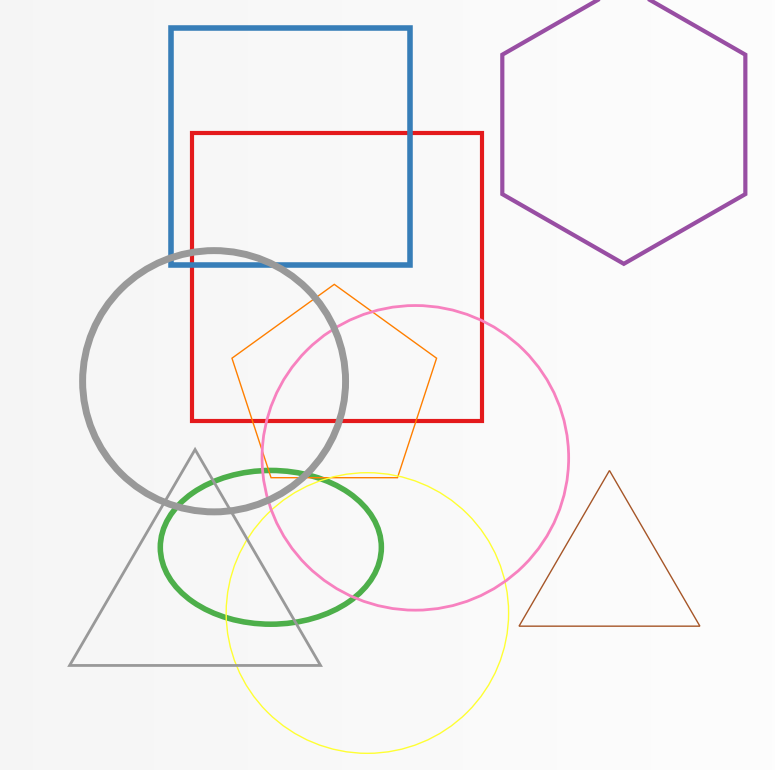[{"shape": "square", "thickness": 1.5, "radius": 0.94, "center": [0.435, 0.641]}, {"shape": "square", "thickness": 2, "radius": 0.77, "center": [0.374, 0.81]}, {"shape": "oval", "thickness": 2, "radius": 0.71, "center": [0.349, 0.289]}, {"shape": "hexagon", "thickness": 1.5, "radius": 0.91, "center": [0.805, 0.838]}, {"shape": "pentagon", "thickness": 0.5, "radius": 0.69, "center": [0.431, 0.492]}, {"shape": "circle", "thickness": 0.5, "radius": 0.91, "center": [0.474, 0.204]}, {"shape": "triangle", "thickness": 0.5, "radius": 0.67, "center": [0.786, 0.254]}, {"shape": "circle", "thickness": 1, "radius": 0.99, "center": [0.536, 0.405]}, {"shape": "circle", "thickness": 2.5, "radius": 0.85, "center": [0.276, 0.505]}, {"shape": "triangle", "thickness": 1, "radius": 0.93, "center": [0.252, 0.229]}]